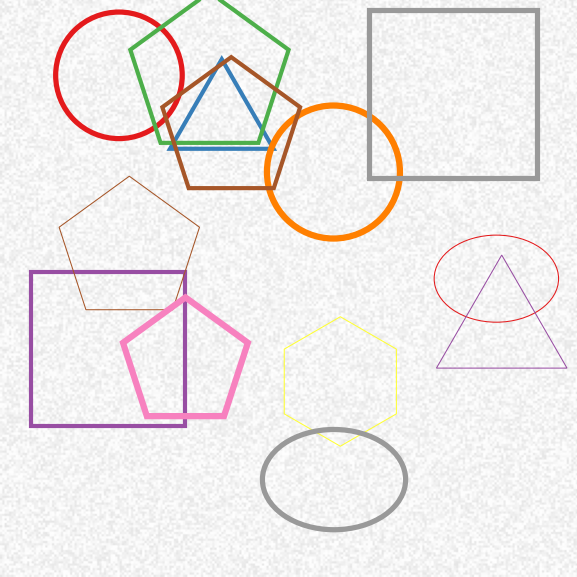[{"shape": "circle", "thickness": 2.5, "radius": 0.55, "center": [0.206, 0.869]}, {"shape": "oval", "thickness": 0.5, "radius": 0.54, "center": [0.86, 0.517]}, {"shape": "triangle", "thickness": 2, "radius": 0.52, "center": [0.384, 0.793]}, {"shape": "pentagon", "thickness": 2, "radius": 0.72, "center": [0.363, 0.868]}, {"shape": "square", "thickness": 2, "radius": 0.67, "center": [0.187, 0.395]}, {"shape": "triangle", "thickness": 0.5, "radius": 0.65, "center": [0.869, 0.427]}, {"shape": "circle", "thickness": 3, "radius": 0.58, "center": [0.577, 0.701]}, {"shape": "hexagon", "thickness": 0.5, "radius": 0.56, "center": [0.589, 0.339]}, {"shape": "pentagon", "thickness": 2, "radius": 0.63, "center": [0.4, 0.775]}, {"shape": "pentagon", "thickness": 0.5, "radius": 0.64, "center": [0.224, 0.566]}, {"shape": "pentagon", "thickness": 3, "radius": 0.57, "center": [0.321, 0.371]}, {"shape": "square", "thickness": 2.5, "radius": 0.73, "center": [0.784, 0.837]}, {"shape": "oval", "thickness": 2.5, "radius": 0.62, "center": [0.578, 0.169]}]